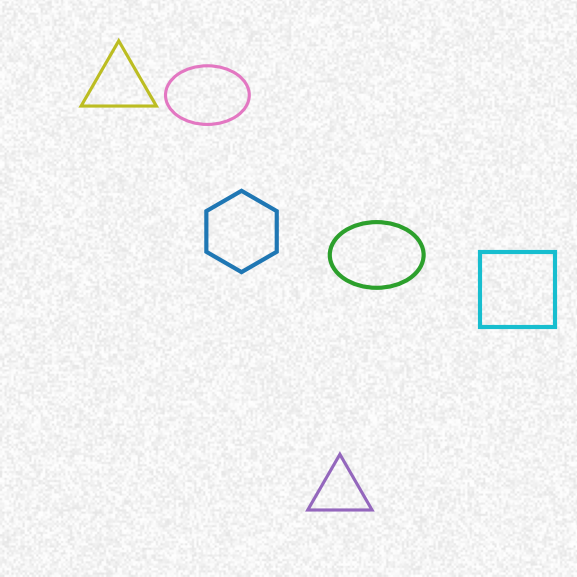[{"shape": "hexagon", "thickness": 2, "radius": 0.35, "center": [0.418, 0.598]}, {"shape": "oval", "thickness": 2, "radius": 0.41, "center": [0.652, 0.558]}, {"shape": "triangle", "thickness": 1.5, "radius": 0.32, "center": [0.589, 0.148]}, {"shape": "oval", "thickness": 1.5, "radius": 0.36, "center": [0.359, 0.834]}, {"shape": "triangle", "thickness": 1.5, "radius": 0.38, "center": [0.206, 0.853]}, {"shape": "square", "thickness": 2, "radius": 0.32, "center": [0.896, 0.498]}]